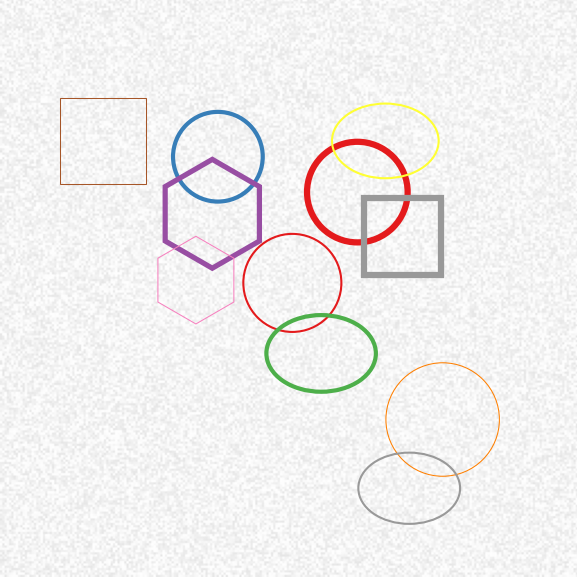[{"shape": "circle", "thickness": 3, "radius": 0.44, "center": [0.619, 0.667]}, {"shape": "circle", "thickness": 1, "radius": 0.42, "center": [0.506, 0.509]}, {"shape": "circle", "thickness": 2, "radius": 0.39, "center": [0.377, 0.728]}, {"shape": "oval", "thickness": 2, "radius": 0.47, "center": [0.556, 0.387]}, {"shape": "hexagon", "thickness": 2.5, "radius": 0.47, "center": [0.368, 0.629]}, {"shape": "circle", "thickness": 0.5, "radius": 0.49, "center": [0.766, 0.273]}, {"shape": "oval", "thickness": 1, "radius": 0.46, "center": [0.667, 0.755]}, {"shape": "square", "thickness": 0.5, "radius": 0.37, "center": [0.178, 0.755]}, {"shape": "hexagon", "thickness": 0.5, "radius": 0.38, "center": [0.339, 0.514]}, {"shape": "square", "thickness": 3, "radius": 0.33, "center": [0.697, 0.589]}, {"shape": "oval", "thickness": 1, "radius": 0.44, "center": [0.709, 0.154]}]